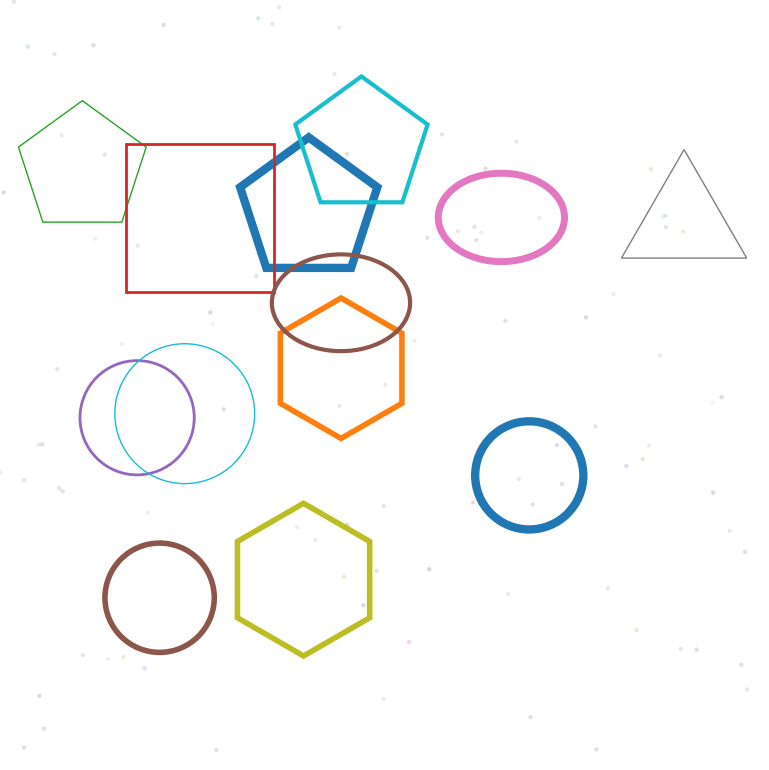[{"shape": "circle", "thickness": 3, "radius": 0.35, "center": [0.687, 0.383]}, {"shape": "pentagon", "thickness": 3, "radius": 0.47, "center": [0.401, 0.728]}, {"shape": "hexagon", "thickness": 2, "radius": 0.46, "center": [0.443, 0.522]}, {"shape": "pentagon", "thickness": 0.5, "radius": 0.44, "center": [0.107, 0.782]}, {"shape": "square", "thickness": 1, "radius": 0.48, "center": [0.26, 0.717]}, {"shape": "circle", "thickness": 1, "radius": 0.37, "center": [0.178, 0.457]}, {"shape": "oval", "thickness": 1.5, "radius": 0.45, "center": [0.443, 0.607]}, {"shape": "circle", "thickness": 2, "radius": 0.35, "center": [0.207, 0.224]}, {"shape": "oval", "thickness": 2.5, "radius": 0.41, "center": [0.651, 0.718]}, {"shape": "triangle", "thickness": 0.5, "radius": 0.47, "center": [0.888, 0.712]}, {"shape": "hexagon", "thickness": 2, "radius": 0.5, "center": [0.394, 0.247]}, {"shape": "pentagon", "thickness": 1.5, "radius": 0.45, "center": [0.469, 0.81]}, {"shape": "circle", "thickness": 0.5, "radius": 0.45, "center": [0.24, 0.463]}]